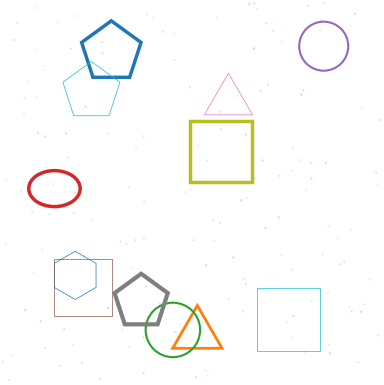[{"shape": "hexagon", "thickness": 0.5, "radius": 0.31, "center": [0.195, 0.285]}, {"shape": "pentagon", "thickness": 2.5, "radius": 0.41, "center": [0.289, 0.865]}, {"shape": "triangle", "thickness": 2, "radius": 0.37, "center": [0.513, 0.132]}, {"shape": "circle", "thickness": 1.5, "radius": 0.35, "center": [0.449, 0.143]}, {"shape": "oval", "thickness": 2.5, "radius": 0.33, "center": [0.141, 0.51]}, {"shape": "circle", "thickness": 1.5, "radius": 0.32, "center": [0.841, 0.88]}, {"shape": "square", "thickness": 0.5, "radius": 0.38, "center": [0.216, 0.253]}, {"shape": "triangle", "thickness": 0.5, "radius": 0.36, "center": [0.593, 0.738]}, {"shape": "pentagon", "thickness": 3, "radius": 0.36, "center": [0.367, 0.216]}, {"shape": "square", "thickness": 2.5, "radius": 0.4, "center": [0.574, 0.607]}, {"shape": "square", "thickness": 0.5, "radius": 0.41, "center": [0.749, 0.17]}, {"shape": "pentagon", "thickness": 0.5, "radius": 0.39, "center": [0.237, 0.762]}]